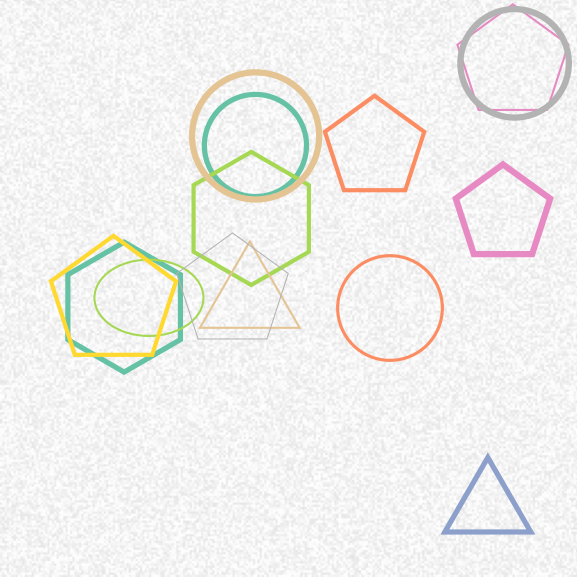[{"shape": "circle", "thickness": 2.5, "radius": 0.44, "center": [0.442, 0.747]}, {"shape": "hexagon", "thickness": 2.5, "radius": 0.56, "center": [0.215, 0.467]}, {"shape": "pentagon", "thickness": 2, "radius": 0.45, "center": [0.649, 0.743]}, {"shape": "circle", "thickness": 1.5, "radius": 0.45, "center": [0.675, 0.466]}, {"shape": "triangle", "thickness": 2.5, "radius": 0.43, "center": [0.845, 0.121]}, {"shape": "pentagon", "thickness": 1, "radius": 0.51, "center": [0.888, 0.891]}, {"shape": "pentagon", "thickness": 3, "radius": 0.43, "center": [0.871, 0.629]}, {"shape": "hexagon", "thickness": 2, "radius": 0.58, "center": [0.435, 0.621]}, {"shape": "oval", "thickness": 1, "radius": 0.47, "center": [0.258, 0.483]}, {"shape": "pentagon", "thickness": 2, "radius": 0.57, "center": [0.197, 0.477]}, {"shape": "circle", "thickness": 3, "radius": 0.55, "center": [0.443, 0.764]}, {"shape": "triangle", "thickness": 1, "radius": 0.5, "center": [0.433, 0.481]}, {"shape": "circle", "thickness": 3, "radius": 0.47, "center": [0.891, 0.889]}, {"shape": "pentagon", "thickness": 0.5, "radius": 0.51, "center": [0.403, 0.494]}]